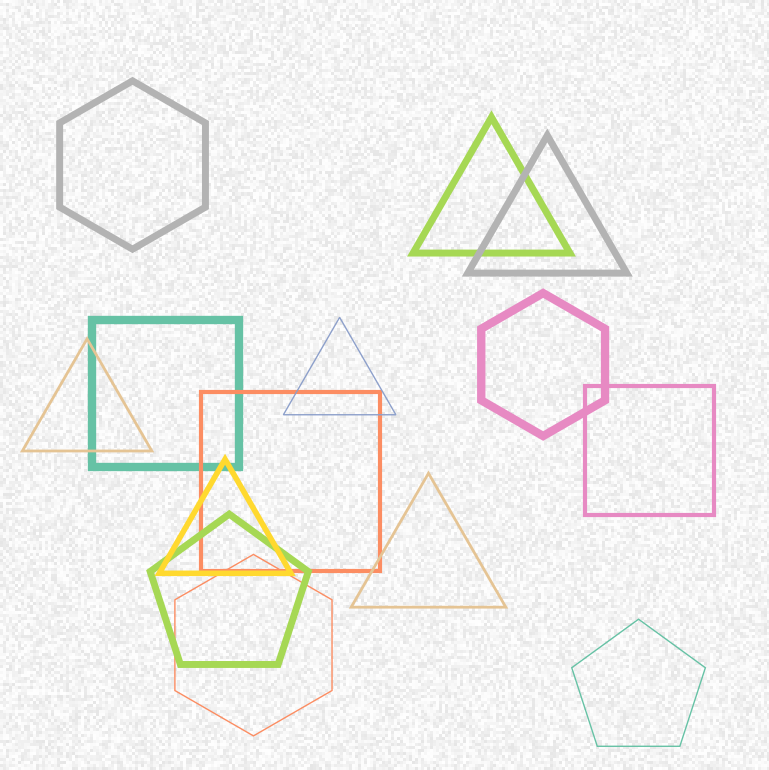[{"shape": "square", "thickness": 3, "radius": 0.48, "center": [0.215, 0.489]}, {"shape": "pentagon", "thickness": 0.5, "radius": 0.46, "center": [0.829, 0.105]}, {"shape": "hexagon", "thickness": 0.5, "radius": 0.59, "center": [0.329, 0.162]}, {"shape": "square", "thickness": 1.5, "radius": 0.58, "center": [0.377, 0.375]}, {"shape": "triangle", "thickness": 0.5, "radius": 0.42, "center": [0.441, 0.504]}, {"shape": "hexagon", "thickness": 3, "radius": 0.46, "center": [0.705, 0.527]}, {"shape": "square", "thickness": 1.5, "radius": 0.42, "center": [0.844, 0.415]}, {"shape": "pentagon", "thickness": 2.5, "radius": 0.54, "center": [0.298, 0.224]}, {"shape": "triangle", "thickness": 2.5, "radius": 0.59, "center": [0.638, 0.73]}, {"shape": "triangle", "thickness": 2, "radius": 0.49, "center": [0.292, 0.305]}, {"shape": "triangle", "thickness": 1, "radius": 0.58, "center": [0.556, 0.269]}, {"shape": "triangle", "thickness": 1, "radius": 0.49, "center": [0.113, 0.463]}, {"shape": "hexagon", "thickness": 2.5, "radius": 0.55, "center": [0.172, 0.786]}, {"shape": "triangle", "thickness": 2.5, "radius": 0.6, "center": [0.711, 0.705]}]